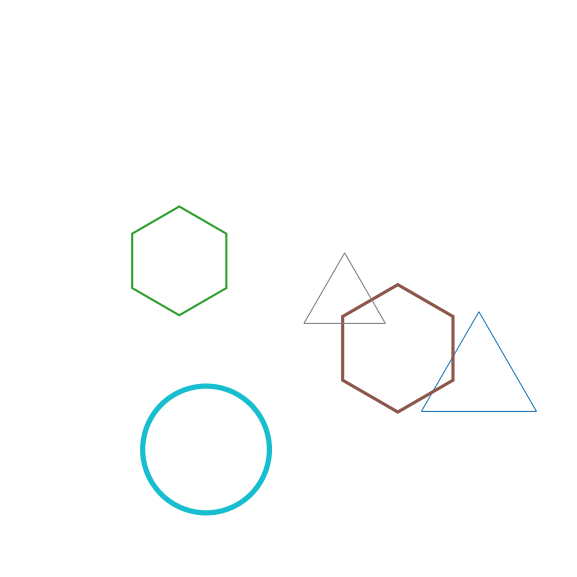[{"shape": "triangle", "thickness": 0.5, "radius": 0.58, "center": [0.829, 0.344]}, {"shape": "hexagon", "thickness": 1, "radius": 0.47, "center": [0.31, 0.547]}, {"shape": "hexagon", "thickness": 1.5, "radius": 0.55, "center": [0.689, 0.396]}, {"shape": "triangle", "thickness": 0.5, "radius": 0.41, "center": [0.597, 0.48]}, {"shape": "circle", "thickness": 2.5, "radius": 0.55, "center": [0.357, 0.221]}]